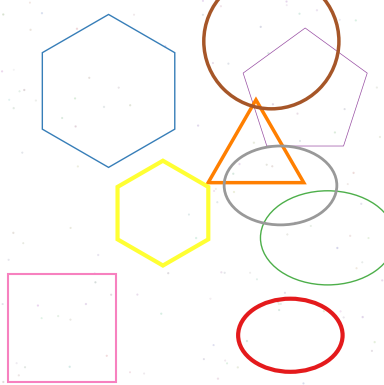[{"shape": "oval", "thickness": 3, "radius": 0.68, "center": [0.754, 0.129]}, {"shape": "hexagon", "thickness": 1, "radius": 0.99, "center": [0.282, 0.764]}, {"shape": "oval", "thickness": 1, "radius": 0.87, "center": [0.851, 0.382]}, {"shape": "pentagon", "thickness": 0.5, "radius": 0.85, "center": [0.793, 0.758]}, {"shape": "triangle", "thickness": 2.5, "radius": 0.72, "center": [0.665, 0.597]}, {"shape": "hexagon", "thickness": 3, "radius": 0.68, "center": [0.423, 0.446]}, {"shape": "circle", "thickness": 2.5, "radius": 0.88, "center": [0.705, 0.893]}, {"shape": "square", "thickness": 1.5, "radius": 0.7, "center": [0.162, 0.148]}, {"shape": "oval", "thickness": 2, "radius": 0.73, "center": [0.729, 0.518]}]